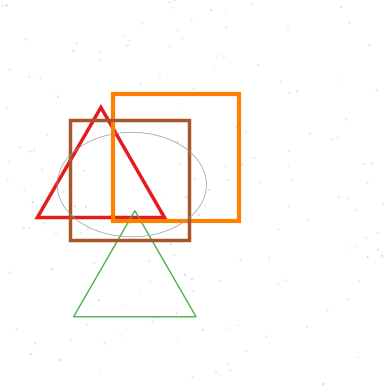[{"shape": "triangle", "thickness": 2.5, "radius": 0.95, "center": [0.262, 0.53]}, {"shape": "triangle", "thickness": 1, "radius": 0.92, "center": [0.35, 0.269]}, {"shape": "square", "thickness": 3, "radius": 0.82, "center": [0.458, 0.591]}, {"shape": "square", "thickness": 2.5, "radius": 0.78, "center": [0.337, 0.533]}, {"shape": "oval", "thickness": 0.5, "radius": 0.97, "center": [0.342, 0.521]}]